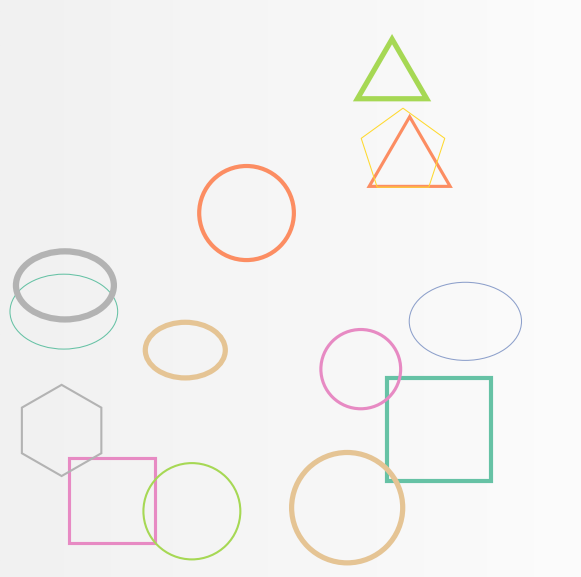[{"shape": "square", "thickness": 2, "radius": 0.44, "center": [0.756, 0.255]}, {"shape": "oval", "thickness": 0.5, "radius": 0.46, "center": [0.11, 0.46]}, {"shape": "circle", "thickness": 2, "radius": 0.41, "center": [0.424, 0.63]}, {"shape": "triangle", "thickness": 1.5, "radius": 0.4, "center": [0.705, 0.717]}, {"shape": "oval", "thickness": 0.5, "radius": 0.48, "center": [0.801, 0.443]}, {"shape": "square", "thickness": 1.5, "radius": 0.37, "center": [0.193, 0.133]}, {"shape": "circle", "thickness": 1.5, "radius": 0.34, "center": [0.621, 0.36]}, {"shape": "circle", "thickness": 1, "radius": 0.42, "center": [0.33, 0.114]}, {"shape": "triangle", "thickness": 2.5, "radius": 0.34, "center": [0.675, 0.863]}, {"shape": "pentagon", "thickness": 0.5, "radius": 0.38, "center": [0.693, 0.736]}, {"shape": "circle", "thickness": 2.5, "radius": 0.48, "center": [0.597, 0.12]}, {"shape": "oval", "thickness": 2.5, "radius": 0.34, "center": [0.319, 0.393]}, {"shape": "oval", "thickness": 3, "radius": 0.42, "center": [0.112, 0.505]}, {"shape": "hexagon", "thickness": 1, "radius": 0.39, "center": [0.106, 0.254]}]